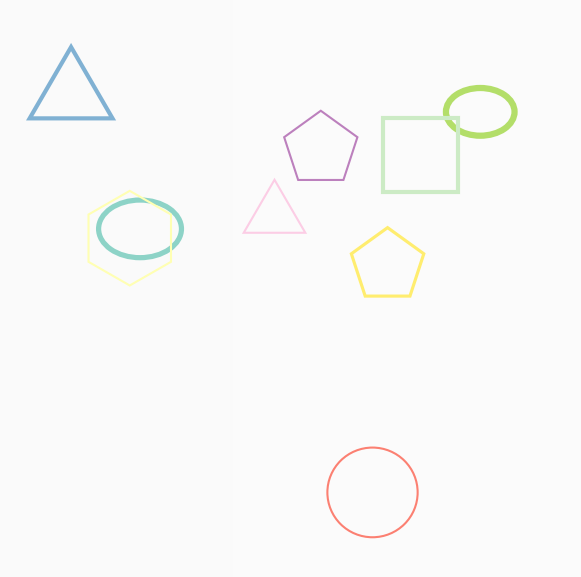[{"shape": "oval", "thickness": 2.5, "radius": 0.36, "center": [0.241, 0.603]}, {"shape": "hexagon", "thickness": 1, "radius": 0.41, "center": [0.223, 0.587]}, {"shape": "circle", "thickness": 1, "radius": 0.39, "center": [0.641, 0.146]}, {"shape": "triangle", "thickness": 2, "radius": 0.41, "center": [0.122, 0.835]}, {"shape": "oval", "thickness": 3, "radius": 0.3, "center": [0.826, 0.805]}, {"shape": "triangle", "thickness": 1, "radius": 0.31, "center": [0.472, 0.627]}, {"shape": "pentagon", "thickness": 1, "radius": 0.33, "center": [0.552, 0.741]}, {"shape": "square", "thickness": 2, "radius": 0.32, "center": [0.723, 0.731]}, {"shape": "pentagon", "thickness": 1.5, "radius": 0.33, "center": [0.667, 0.539]}]